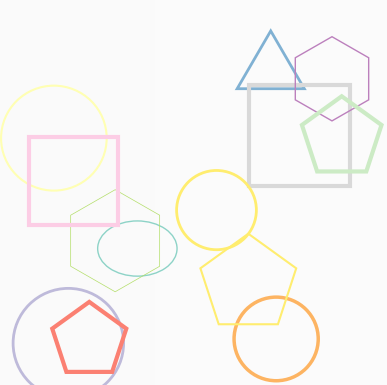[{"shape": "oval", "thickness": 1, "radius": 0.51, "center": [0.354, 0.354]}, {"shape": "circle", "thickness": 1.5, "radius": 0.68, "center": [0.139, 0.641]}, {"shape": "circle", "thickness": 2, "radius": 0.71, "center": [0.176, 0.108]}, {"shape": "pentagon", "thickness": 3, "radius": 0.5, "center": [0.23, 0.115]}, {"shape": "triangle", "thickness": 2, "radius": 0.5, "center": [0.699, 0.82]}, {"shape": "circle", "thickness": 2.5, "radius": 0.54, "center": [0.713, 0.12]}, {"shape": "hexagon", "thickness": 0.5, "radius": 0.66, "center": [0.297, 0.375]}, {"shape": "square", "thickness": 3, "radius": 0.57, "center": [0.189, 0.529]}, {"shape": "square", "thickness": 3, "radius": 0.65, "center": [0.772, 0.648]}, {"shape": "hexagon", "thickness": 1, "radius": 0.55, "center": [0.857, 0.795]}, {"shape": "pentagon", "thickness": 3, "radius": 0.54, "center": [0.882, 0.642]}, {"shape": "circle", "thickness": 2, "radius": 0.51, "center": [0.559, 0.454]}, {"shape": "pentagon", "thickness": 1.5, "radius": 0.65, "center": [0.641, 0.263]}]